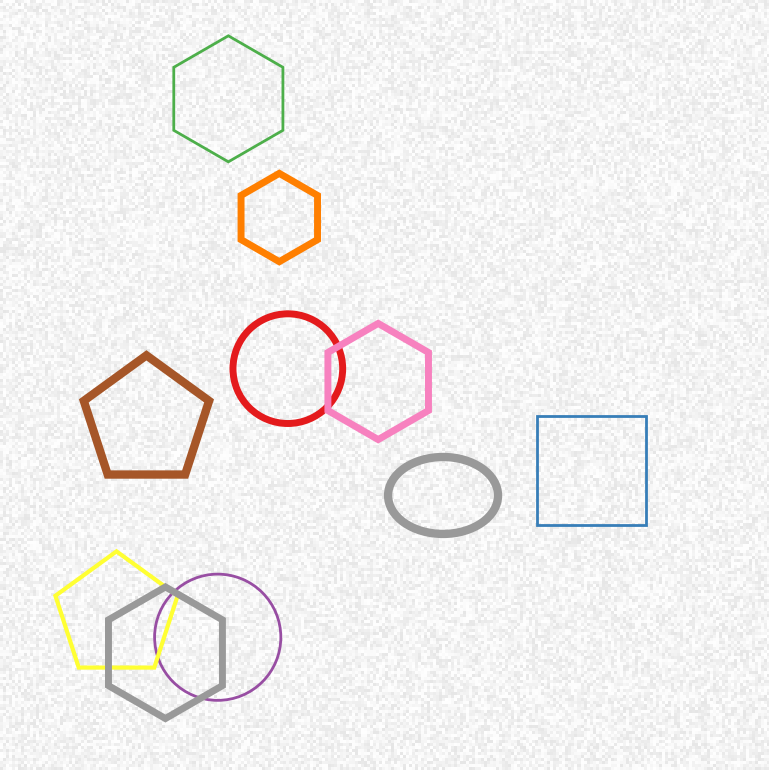[{"shape": "circle", "thickness": 2.5, "radius": 0.36, "center": [0.374, 0.521]}, {"shape": "square", "thickness": 1, "radius": 0.35, "center": [0.768, 0.389]}, {"shape": "hexagon", "thickness": 1, "radius": 0.41, "center": [0.297, 0.872]}, {"shape": "circle", "thickness": 1, "radius": 0.41, "center": [0.283, 0.172]}, {"shape": "hexagon", "thickness": 2.5, "radius": 0.29, "center": [0.363, 0.717]}, {"shape": "pentagon", "thickness": 1.5, "radius": 0.42, "center": [0.151, 0.201]}, {"shape": "pentagon", "thickness": 3, "radius": 0.43, "center": [0.19, 0.453]}, {"shape": "hexagon", "thickness": 2.5, "radius": 0.38, "center": [0.491, 0.505]}, {"shape": "hexagon", "thickness": 2.5, "radius": 0.43, "center": [0.215, 0.152]}, {"shape": "oval", "thickness": 3, "radius": 0.36, "center": [0.575, 0.357]}]